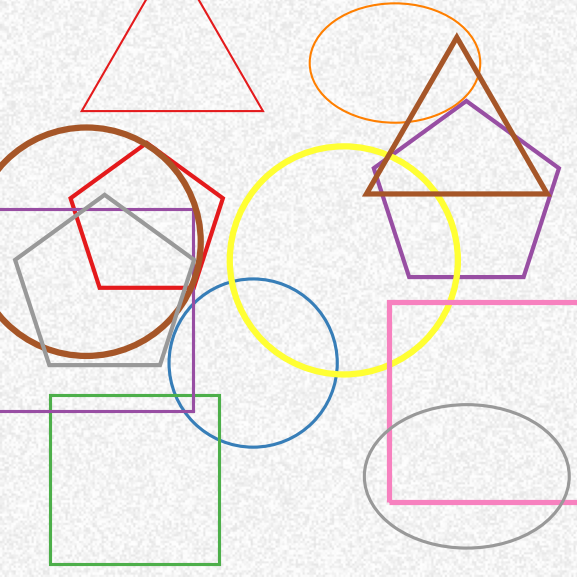[{"shape": "pentagon", "thickness": 2, "radius": 0.69, "center": [0.254, 0.613]}, {"shape": "triangle", "thickness": 1, "radius": 0.91, "center": [0.298, 0.897]}, {"shape": "circle", "thickness": 1.5, "radius": 0.73, "center": [0.438, 0.37]}, {"shape": "square", "thickness": 1.5, "radius": 0.73, "center": [0.234, 0.169]}, {"shape": "pentagon", "thickness": 2, "radius": 0.84, "center": [0.808, 0.656]}, {"shape": "square", "thickness": 1.5, "radius": 0.87, "center": [0.16, 0.462]}, {"shape": "oval", "thickness": 1, "radius": 0.74, "center": [0.684, 0.89]}, {"shape": "circle", "thickness": 3, "radius": 0.99, "center": [0.595, 0.548]}, {"shape": "circle", "thickness": 3, "radius": 0.99, "center": [0.15, 0.581]}, {"shape": "triangle", "thickness": 2.5, "radius": 0.9, "center": [0.791, 0.754]}, {"shape": "square", "thickness": 2.5, "radius": 0.86, "center": [0.847, 0.303]}, {"shape": "oval", "thickness": 1.5, "radius": 0.89, "center": [0.808, 0.174]}, {"shape": "pentagon", "thickness": 2, "radius": 0.81, "center": [0.181, 0.499]}]